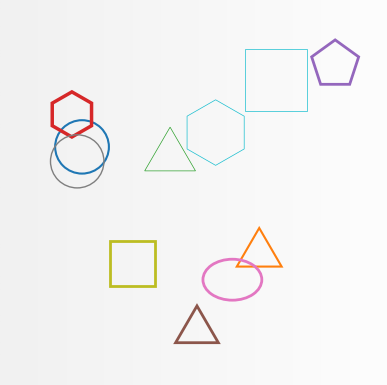[{"shape": "circle", "thickness": 1.5, "radius": 0.35, "center": [0.212, 0.618]}, {"shape": "triangle", "thickness": 1.5, "radius": 0.33, "center": [0.669, 0.341]}, {"shape": "triangle", "thickness": 0.5, "radius": 0.38, "center": [0.439, 0.594]}, {"shape": "hexagon", "thickness": 2.5, "radius": 0.29, "center": [0.186, 0.703]}, {"shape": "pentagon", "thickness": 2, "radius": 0.32, "center": [0.865, 0.833]}, {"shape": "triangle", "thickness": 2, "radius": 0.32, "center": [0.508, 0.142]}, {"shape": "oval", "thickness": 2, "radius": 0.38, "center": [0.6, 0.274]}, {"shape": "circle", "thickness": 1, "radius": 0.34, "center": [0.199, 0.581]}, {"shape": "square", "thickness": 2, "radius": 0.29, "center": [0.343, 0.315]}, {"shape": "hexagon", "thickness": 0.5, "radius": 0.43, "center": [0.556, 0.656]}, {"shape": "square", "thickness": 0.5, "radius": 0.4, "center": [0.712, 0.792]}]